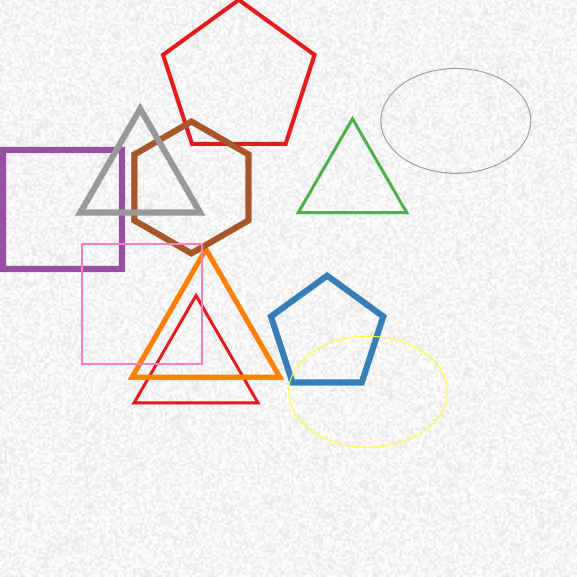[{"shape": "triangle", "thickness": 1.5, "radius": 0.62, "center": [0.339, 0.363]}, {"shape": "pentagon", "thickness": 2, "radius": 0.69, "center": [0.414, 0.861]}, {"shape": "pentagon", "thickness": 3, "radius": 0.51, "center": [0.566, 0.42]}, {"shape": "triangle", "thickness": 1.5, "radius": 0.54, "center": [0.61, 0.685]}, {"shape": "square", "thickness": 3, "radius": 0.52, "center": [0.109, 0.636]}, {"shape": "triangle", "thickness": 2.5, "radius": 0.74, "center": [0.357, 0.42]}, {"shape": "oval", "thickness": 0.5, "radius": 0.69, "center": [0.637, 0.321]}, {"shape": "hexagon", "thickness": 3, "radius": 0.57, "center": [0.331, 0.675]}, {"shape": "square", "thickness": 1, "radius": 0.52, "center": [0.246, 0.473]}, {"shape": "oval", "thickness": 0.5, "radius": 0.65, "center": [0.789, 0.79]}, {"shape": "triangle", "thickness": 3, "radius": 0.6, "center": [0.243, 0.691]}]